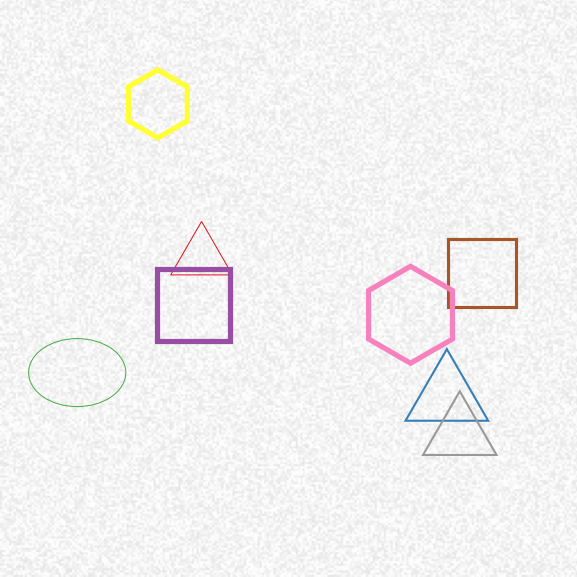[{"shape": "triangle", "thickness": 0.5, "radius": 0.31, "center": [0.349, 0.554]}, {"shape": "triangle", "thickness": 1, "radius": 0.41, "center": [0.774, 0.312]}, {"shape": "oval", "thickness": 0.5, "radius": 0.42, "center": [0.134, 0.354]}, {"shape": "square", "thickness": 2.5, "radius": 0.31, "center": [0.335, 0.471]}, {"shape": "hexagon", "thickness": 2.5, "radius": 0.29, "center": [0.273, 0.819]}, {"shape": "square", "thickness": 1.5, "radius": 0.3, "center": [0.835, 0.526]}, {"shape": "hexagon", "thickness": 2.5, "radius": 0.42, "center": [0.711, 0.454]}, {"shape": "triangle", "thickness": 1, "radius": 0.37, "center": [0.796, 0.248]}]